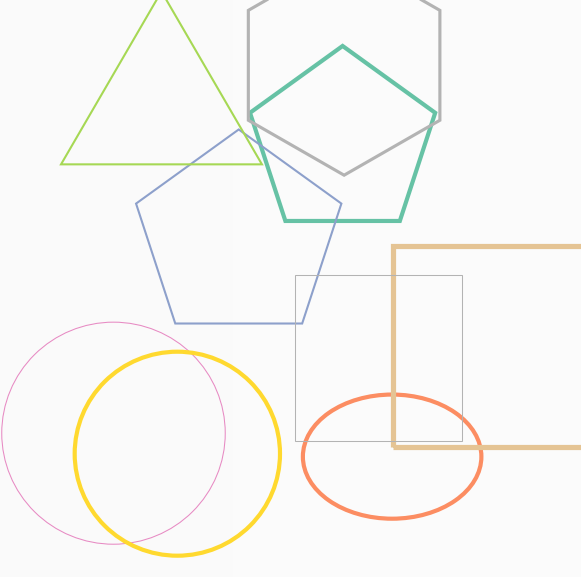[{"shape": "pentagon", "thickness": 2, "radius": 0.84, "center": [0.589, 0.752]}, {"shape": "oval", "thickness": 2, "radius": 0.77, "center": [0.675, 0.208]}, {"shape": "pentagon", "thickness": 1, "radius": 0.93, "center": [0.411, 0.589]}, {"shape": "circle", "thickness": 0.5, "radius": 0.96, "center": [0.195, 0.249]}, {"shape": "triangle", "thickness": 1, "radius": 1.0, "center": [0.278, 0.814]}, {"shape": "circle", "thickness": 2, "radius": 0.88, "center": [0.305, 0.214]}, {"shape": "square", "thickness": 2.5, "radius": 0.87, "center": [0.85, 0.4]}, {"shape": "square", "thickness": 0.5, "radius": 0.72, "center": [0.651, 0.379]}, {"shape": "hexagon", "thickness": 1.5, "radius": 0.95, "center": [0.592, 0.886]}]